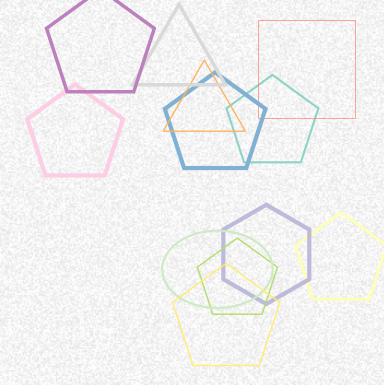[{"shape": "pentagon", "thickness": 1.5, "radius": 0.63, "center": [0.708, 0.68]}, {"shape": "pentagon", "thickness": 2, "radius": 0.62, "center": [0.886, 0.324]}, {"shape": "hexagon", "thickness": 3, "radius": 0.64, "center": [0.692, 0.339]}, {"shape": "square", "thickness": 0.5, "radius": 0.63, "center": [0.796, 0.82]}, {"shape": "pentagon", "thickness": 3, "radius": 0.69, "center": [0.559, 0.675]}, {"shape": "triangle", "thickness": 1, "radius": 0.62, "center": [0.531, 0.721]}, {"shape": "pentagon", "thickness": 1, "radius": 0.55, "center": [0.617, 0.272]}, {"shape": "pentagon", "thickness": 3, "radius": 0.65, "center": [0.195, 0.65]}, {"shape": "triangle", "thickness": 2.5, "radius": 0.7, "center": [0.465, 0.849]}, {"shape": "pentagon", "thickness": 2.5, "radius": 0.74, "center": [0.261, 0.881]}, {"shape": "oval", "thickness": 1.5, "radius": 0.72, "center": [0.565, 0.3]}, {"shape": "pentagon", "thickness": 1, "radius": 0.73, "center": [0.588, 0.169]}]